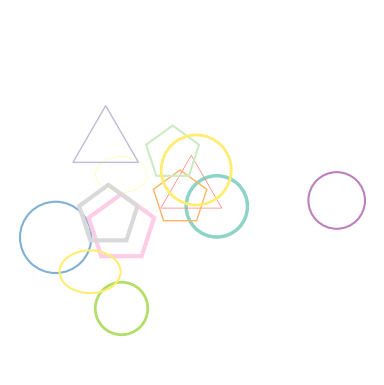[{"shape": "circle", "thickness": 2.5, "radius": 0.4, "center": [0.563, 0.464]}, {"shape": "oval", "thickness": 0.5, "radius": 0.33, "center": [0.315, 0.547]}, {"shape": "triangle", "thickness": 1, "radius": 0.49, "center": [0.275, 0.627]}, {"shape": "triangle", "thickness": 0.5, "radius": 0.46, "center": [0.497, 0.505]}, {"shape": "circle", "thickness": 1.5, "radius": 0.46, "center": [0.144, 0.383]}, {"shape": "pentagon", "thickness": 1, "radius": 0.36, "center": [0.468, 0.486]}, {"shape": "circle", "thickness": 2, "radius": 0.34, "center": [0.316, 0.199]}, {"shape": "pentagon", "thickness": 3, "radius": 0.45, "center": [0.315, 0.407]}, {"shape": "pentagon", "thickness": 3, "radius": 0.4, "center": [0.281, 0.44]}, {"shape": "circle", "thickness": 1.5, "radius": 0.37, "center": [0.875, 0.479]}, {"shape": "pentagon", "thickness": 1.5, "radius": 0.36, "center": [0.448, 0.602]}, {"shape": "circle", "thickness": 2, "radius": 0.45, "center": [0.51, 0.559]}, {"shape": "oval", "thickness": 1.5, "radius": 0.4, "center": [0.234, 0.294]}]